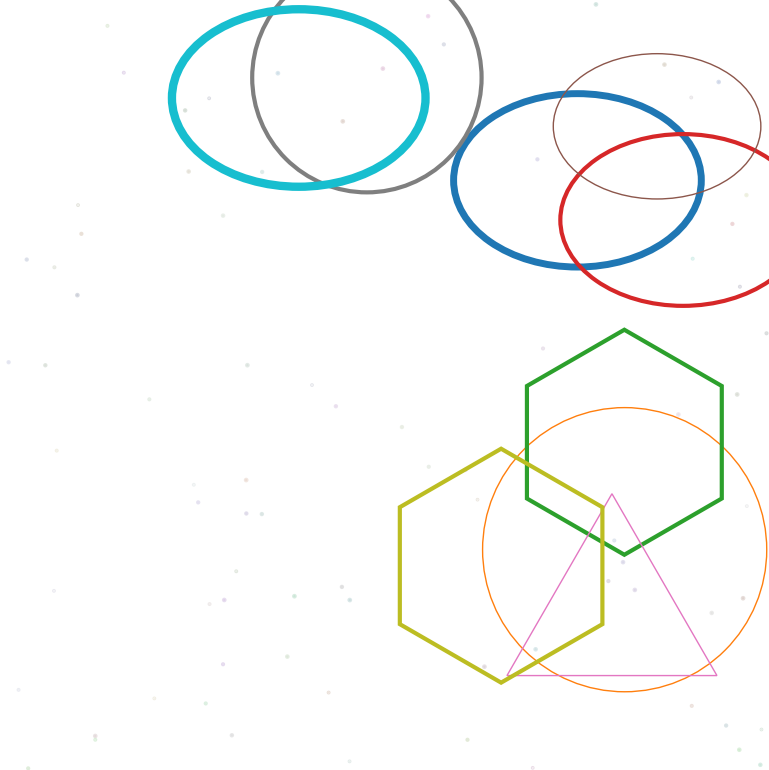[{"shape": "oval", "thickness": 2.5, "radius": 0.8, "center": [0.75, 0.766]}, {"shape": "circle", "thickness": 0.5, "radius": 0.92, "center": [0.811, 0.286]}, {"shape": "hexagon", "thickness": 1.5, "radius": 0.73, "center": [0.811, 0.426]}, {"shape": "oval", "thickness": 1.5, "radius": 0.8, "center": [0.887, 0.714]}, {"shape": "oval", "thickness": 0.5, "radius": 0.67, "center": [0.853, 0.836]}, {"shape": "triangle", "thickness": 0.5, "radius": 0.79, "center": [0.795, 0.201]}, {"shape": "circle", "thickness": 1.5, "radius": 0.74, "center": [0.476, 0.899]}, {"shape": "hexagon", "thickness": 1.5, "radius": 0.76, "center": [0.651, 0.265]}, {"shape": "oval", "thickness": 3, "radius": 0.82, "center": [0.388, 0.873]}]